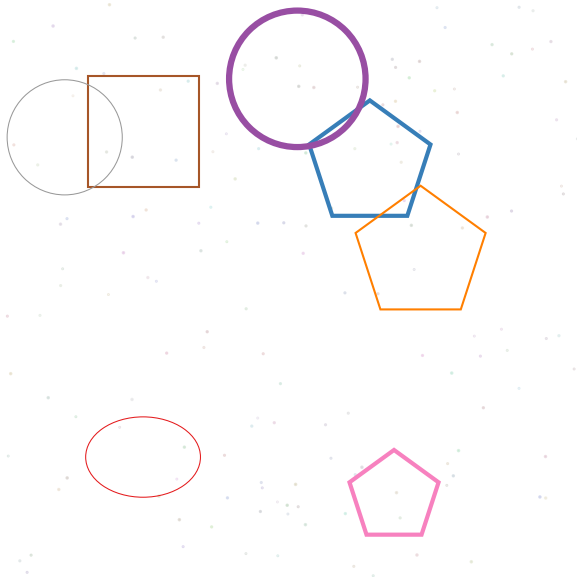[{"shape": "oval", "thickness": 0.5, "radius": 0.5, "center": [0.248, 0.208]}, {"shape": "pentagon", "thickness": 2, "radius": 0.55, "center": [0.64, 0.715]}, {"shape": "circle", "thickness": 3, "radius": 0.59, "center": [0.515, 0.863]}, {"shape": "pentagon", "thickness": 1, "radius": 0.59, "center": [0.728, 0.559]}, {"shape": "square", "thickness": 1, "radius": 0.48, "center": [0.248, 0.771]}, {"shape": "pentagon", "thickness": 2, "radius": 0.41, "center": [0.682, 0.139]}, {"shape": "circle", "thickness": 0.5, "radius": 0.5, "center": [0.112, 0.761]}]